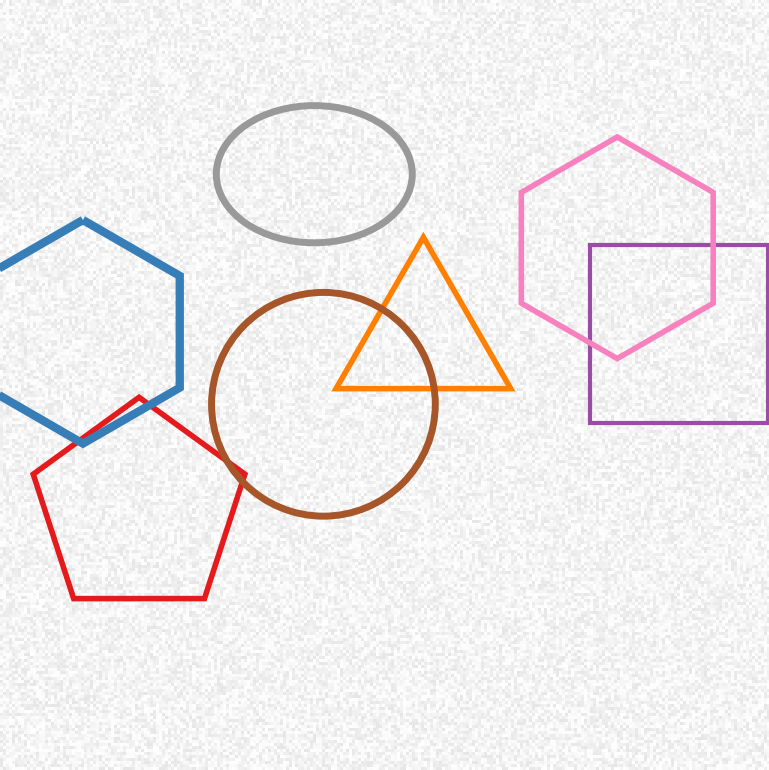[{"shape": "pentagon", "thickness": 2, "radius": 0.72, "center": [0.181, 0.34]}, {"shape": "hexagon", "thickness": 3, "radius": 0.73, "center": [0.108, 0.569]}, {"shape": "square", "thickness": 1.5, "radius": 0.58, "center": [0.881, 0.566]}, {"shape": "triangle", "thickness": 2, "radius": 0.65, "center": [0.55, 0.561]}, {"shape": "circle", "thickness": 2.5, "radius": 0.73, "center": [0.42, 0.475]}, {"shape": "hexagon", "thickness": 2, "radius": 0.72, "center": [0.802, 0.678]}, {"shape": "oval", "thickness": 2.5, "radius": 0.64, "center": [0.408, 0.774]}]